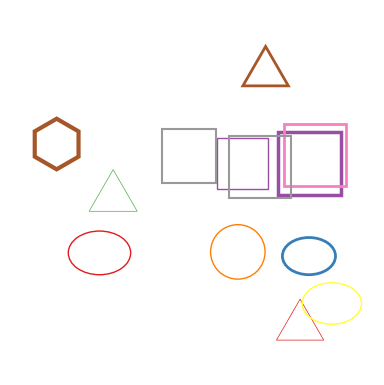[{"shape": "oval", "thickness": 1, "radius": 0.41, "center": [0.258, 0.343]}, {"shape": "triangle", "thickness": 0.5, "radius": 0.35, "center": [0.779, 0.152]}, {"shape": "oval", "thickness": 2, "radius": 0.34, "center": [0.802, 0.335]}, {"shape": "triangle", "thickness": 0.5, "radius": 0.36, "center": [0.294, 0.487]}, {"shape": "square", "thickness": 2.5, "radius": 0.41, "center": [0.804, 0.576]}, {"shape": "square", "thickness": 1, "radius": 0.33, "center": [0.631, 0.575]}, {"shape": "circle", "thickness": 1, "radius": 0.35, "center": [0.618, 0.346]}, {"shape": "oval", "thickness": 1, "radius": 0.38, "center": [0.862, 0.212]}, {"shape": "hexagon", "thickness": 3, "radius": 0.33, "center": [0.147, 0.626]}, {"shape": "triangle", "thickness": 2, "radius": 0.34, "center": [0.69, 0.811]}, {"shape": "square", "thickness": 2, "radius": 0.4, "center": [0.817, 0.597]}, {"shape": "square", "thickness": 1.5, "radius": 0.4, "center": [0.676, 0.566]}, {"shape": "square", "thickness": 1.5, "radius": 0.35, "center": [0.491, 0.595]}]